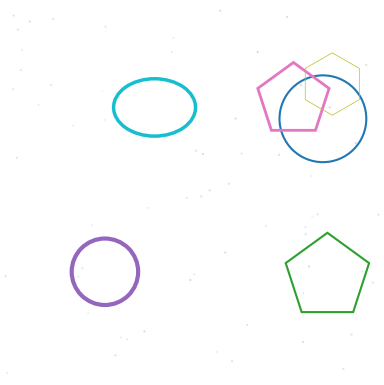[{"shape": "circle", "thickness": 1.5, "radius": 0.56, "center": [0.839, 0.692]}, {"shape": "pentagon", "thickness": 1.5, "radius": 0.57, "center": [0.85, 0.281]}, {"shape": "circle", "thickness": 3, "radius": 0.43, "center": [0.273, 0.294]}, {"shape": "pentagon", "thickness": 2, "radius": 0.49, "center": [0.762, 0.74]}, {"shape": "hexagon", "thickness": 0.5, "radius": 0.41, "center": [0.863, 0.782]}, {"shape": "oval", "thickness": 2.5, "radius": 0.53, "center": [0.401, 0.721]}]